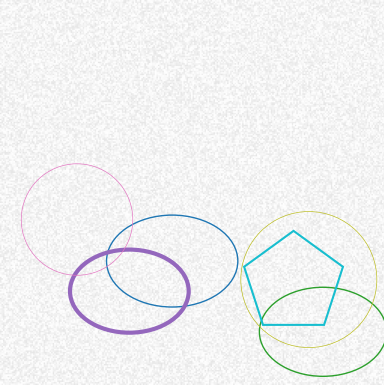[{"shape": "oval", "thickness": 1, "radius": 0.85, "center": [0.447, 0.322]}, {"shape": "oval", "thickness": 1, "radius": 0.83, "center": [0.839, 0.138]}, {"shape": "oval", "thickness": 3, "radius": 0.77, "center": [0.336, 0.244]}, {"shape": "circle", "thickness": 0.5, "radius": 0.72, "center": [0.2, 0.43]}, {"shape": "circle", "thickness": 0.5, "radius": 0.88, "center": [0.802, 0.274]}, {"shape": "pentagon", "thickness": 1.5, "radius": 0.67, "center": [0.762, 0.265]}]